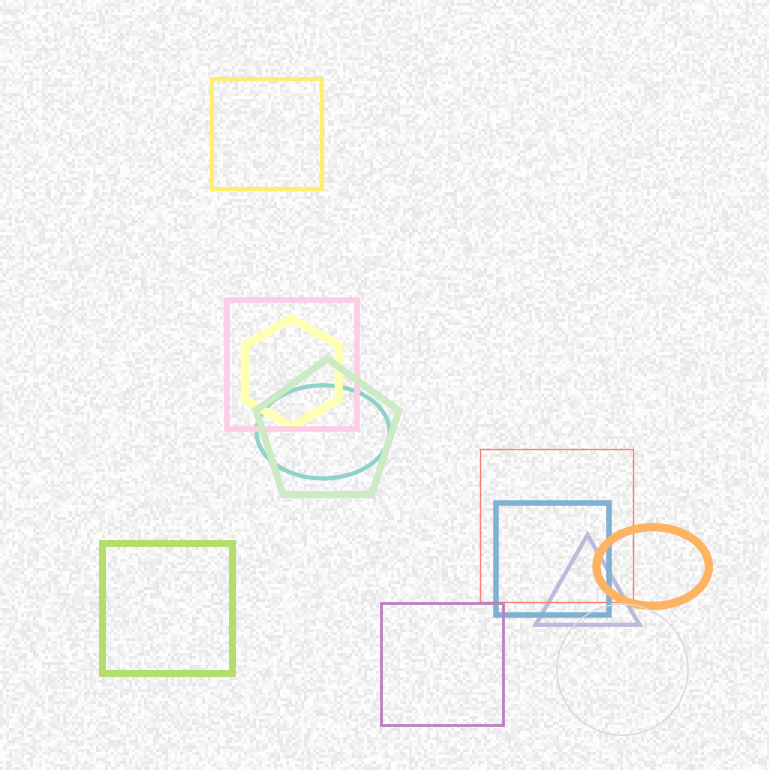[{"shape": "oval", "thickness": 1.5, "radius": 0.43, "center": [0.42, 0.439]}, {"shape": "hexagon", "thickness": 3, "radius": 0.35, "center": [0.379, 0.516]}, {"shape": "triangle", "thickness": 1.5, "radius": 0.39, "center": [0.763, 0.227]}, {"shape": "square", "thickness": 0.5, "radius": 0.5, "center": [0.723, 0.318]}, {"shape": "square", "thickness": 2, "radius": 0.36, "center": [0.717, 0.274]}, {"shape": "oval", "thickness": 3, "radius": 0.36, "center": [0.848, 0.264]}, {"shape": "square", "thickness": 2.5, "radius": 0.42, "center": [0.217, 0.21]}, {"shape": "square", "thickness": 2, "radius": 0.42, "center": [0.379, 0.527]}, {"shape": "circle", "thickness": 0.5, "radius": 0.43, "center": [0.808, 0.13]}, {"shape": "square", "thickness": 1, "radius": 0.4, "center": [0.574, 0.138]}, {"shape": "pentagon", "thickness": 2.5, "radius": 0.49, "center": [0.425, 0.437]}, {"shape": "square", "thickness": 1.5, "radius": 0.36, "center": [0.347, 0.826]}]